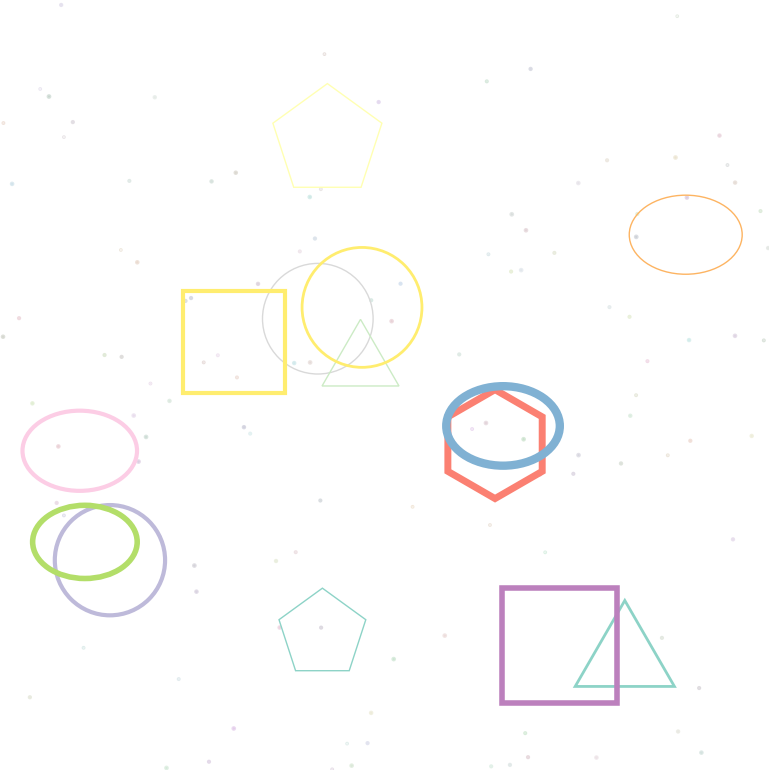[{"shape": "pentagon", "thickness": 0.5, "radius": 0.3, "center": [0.419, 0.177]}, {"shape": "triangle", "thickness": 1, "radius": 0.37, "center": [0.811, 0.146]}, {"shape": "pentagon", "thickness": 0.5, "radius": 0.37, "center": [0.425, 0.817]}, {"shape": "circle", "thickness": 1.5, "radius": 0.36, "center": [0.143, 0.272]}, {"shape": "hexagon", "thickness": 2.5, "radius": 0.35, "center": [0.643, 0.423]}, {"shape": "oval", "thickness": 3, "radius": 0.37, "center": [0.653, 0.447]}, {"shape": "oval", "thickness": 0.5, "radius": 0.37, "center": [0.891, 0.695]}, {"shape": "oval", "thickness": 2, "radius": 0.34, "center": [0.11, 0.296]}, {"shape": "oval", "thickness": 1.5, "radius": 0.37, "center": [0.104, 0.415]}, {"shape": "circle", "thickness": 0.5, "radius": 0.36, "center": [0.413, 0.586]}, {"shape": "square", "thickness": 2, "radius": 0.37, "center": [0.727, 0.162]}, {"shape": "triangle", "thickness": 0.5, "radius": 0.29, "center": [0.468, 0.528]}, {"shape": "circle", "thickness": 1, "radius": 0.39, "center": [0.47, 0.601]}, {"shape": "square", "thickness": 1.5, "radius": 0.33, "center": [0.304, 0.556]}]